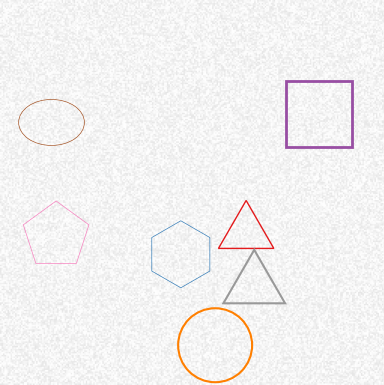[{"shape": "triangle", "thickness": 1, "radius": 0.42, "center": [0.639, 0.396]}, {"shape": "hexagon", "thickness": 0.5, "radius": 0.44, "center": [0.47, 0.34]}, {"shape": "square", "thickness": 2, "radius": 0.43, "center": [0.829, 0.704]}, {"shape": "circle", "thickness": 1.5, "radius": 0.48, "center": [0.559, 0.103]}, {"shape": "oval", "thickness": 0.5, "radius": 0.43, "center": [0.134, 0.682]}, {"shape": "pentagon", "thickness": 0.5, "radius": 0.45, "center": [0.146, 0.388]}, {"shape": "triangle", "thickness": 1.5, "radius": 0.46, "center": [0.66, 0.258]}]